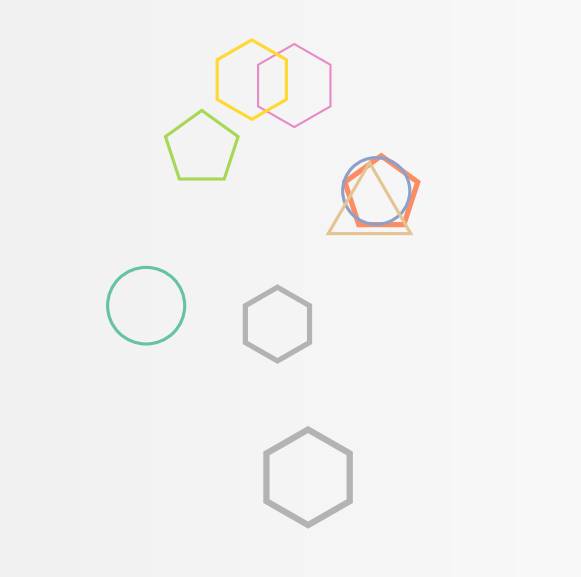[{"shape": "circle", "thickness": 1.5, "radius": 0.33, "center": [0.251, 0.47]}, {"shape": "pentagon", "thickness": 2.5, "radius": 0.33, "center": [0.656, 0.663]}, {"shape": "circle", "thickness": 1.5, "radius": 0.29, "center": [0.647, 0.668]}, {"shape": "hexagon", "thickness": 1, "radius": 0.36, "center": [0.506, 0.851]}, {"shape": "pentagon", "thickness": 1.5, "radius": 0.33, "center": [0.347, 0.742]}, {"shape": "hexagon", "thickness": 1.5, "radius": 0.34, "center": [0.433, 0.861]}, {"shape": "triangle", "thickness": 1.5, "radius": 0.41, "center": [0.636, 0.636]}, {"shape": "hexagon", "thickness": 2.5, "radius": 0.32, "center": [0.477, 0.438]}, {"shape": "hexagon", "thickness": 3, "radius": 0.41, "center": [0.53, 0.173]}]